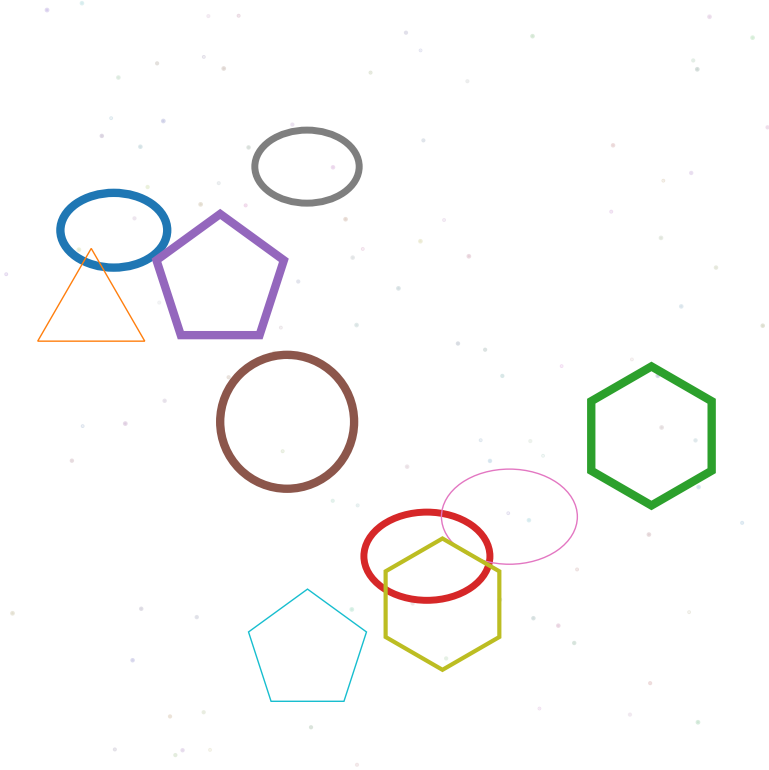[{"shape": "oval", "thickness": 3, "radius": 0.35, "center": [0.148, 0.701]}, {"shape": "triangle", "thickness": 0.5, "radius": 0.4, "center": [0.118, 0.597]}, {"shape": "hexagon", "thickness": 3, "radius": 0.45, "center": [0.846, 0.434]}, {"shape": "oval", "thickness": 2.5, "radius": 0.41, "center": [0.554, 0.278]}, {"shape": "pentagon", "thickness": 3, "radius": 0.43, "center": [0.286, 0.635]}, {"shape": "circle", "thickness": 3, "radius": 0.43, "center": [0.373, 0.452]}, {"shape": "oval", "thickness": 0.5, "radius": 0.44, "center": [0.662, 0.329]}, {"shape": "oval", "thickness": 2.5, "radius": 0.34, "center": [0.399, 0.784]}, {"shape": "hexagon", "thickness": 1.5, "radius": 0.43, "center": [0.575, 0.215]}, {"shape": "pentagon", "thickness": 0.5, "radius": 0.4, "center": [0.399, 0.154]}]